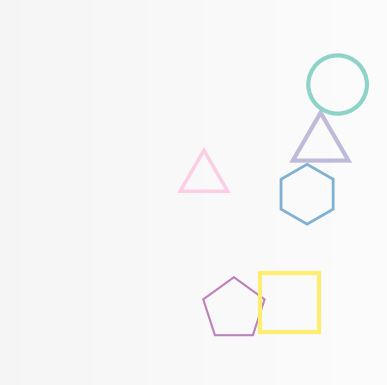[{"shape": "circle", "thickness": 3, "radius": 0.38, "center": [0.871, 0.781]}, {"shape": "triangle", "thickness": 3, "radius": 0.41, "center": [0.827, 0.624]}, {"shape": "hexagon", "thickness": 2, "radius": 0.39, "center": [0.793, 0.496]}, {"shape": "triangle", "thickness": 2.5, "radius": 0.35, "center": [0.526, 0.539]}, {"shape": "pentagon", "thickness": 1.5, "radius": 0.42, "center": [0.604, 0.197]}, {"shape": "square", "thickness": 3, "radius": 0.38, "center": [0.747, 0.215]}]